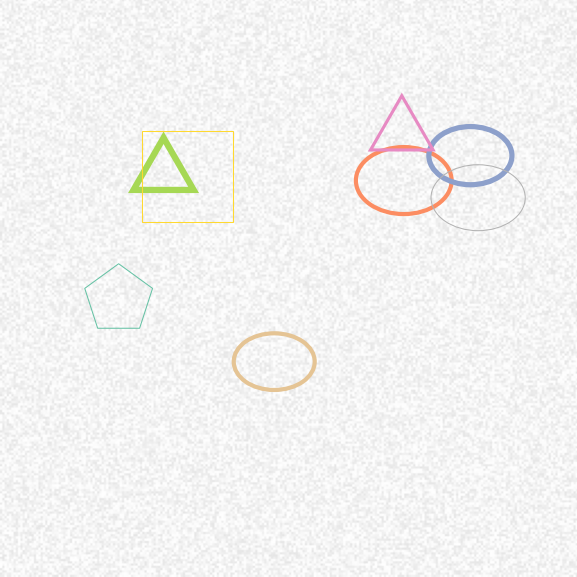[{"shape": "pentagon", "thickness": 0.5, "radius": 0.31, "center": [0.205, 0.481]}, {"shape": "oval", "thickness": 2, "radius": 0.41, "center": [0.699, 0.686]}, {"shape": "oval", "thickness": 2.5, "radius": 0.36, "center": [0.815, 0.73]}, {"shape": "triangle", "thickness": 1.5, "radius": 0.31, "center": [0.696, 0.771]}, {"shape": "triangle", "thickness": 3, "radius": 0.3, "center": [0.283, 0.7]}, {"shape": "square", "thickness": 0.5, "radius": 0.39, "center": [0.325, 0.693]}, {"shape": "oval", "thickness": 2, "radius": 0.35, "center": [0.475, 0.373]}, {"shape": "oval", "thickness": 0.5, "radius": 0.41, "center": [0.828, 0.657]}]